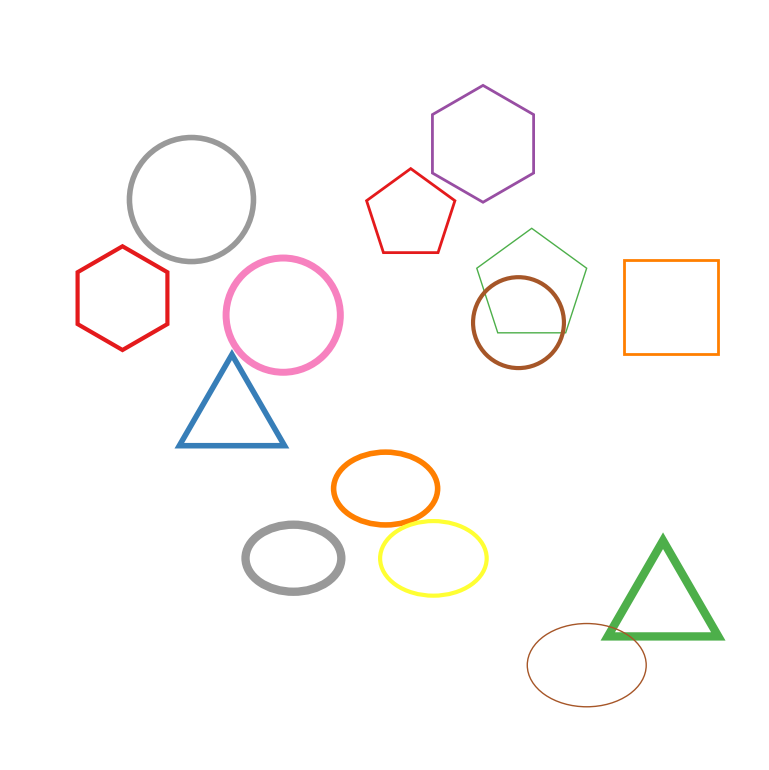[{"shape": "hexagon", "thickness": 1.5, "radius": 0.34, "center": [0.159, 0.613]}, {"shape": "pentagon", "thickness": 1, "radius": 0.3, "center": [0.533, 0.721]}, {"shape": "triangle", "thickness": 2, "radius": 0.39, "center": [0.301, 0.461]}, {"shape": "triangle", "thickness": 3, "radius": 0.41, "center": [0.861, 0.215]}, {"shape": "pentagon", "thickness": 0.5, "radius": 0.38, "center": [0.691, 0.628]}, {"shape": "hexagon", "thickness": 1, "radius": 0.38, "center": [0.627, 0.813]}, {"shape": "square", "thickness": 1, "radius": 0.31, "center": [0.871, 0.601]}, {"shape": "oval", "thickness": 2, "radius": 0.34, "center": [0.501, 0.366]}, {"shape": "oval", "thickness": 1.5, "radius": 0.35, "center": [0.563, 0.275]}, {"shape": "circle", "thickness": 1.5, "radius": 0.3, "center": [0.673, 0.581]}, {"shape": "oval", "thickness": 0.5, "radius": 0.39, "center": [0.762, 0.136]}, {"shape": "circle", "thickness": 2.5, "radius": 0.37, "center": [0.368, 0.591]}, {"shape": "circle", "thickness": 2, "radius": 0.4, "center": [0.249, 0.741]}, {"shape": "oval", "thickness": 3, "radius": 0.31, "center": [0.381, 0.275]}]